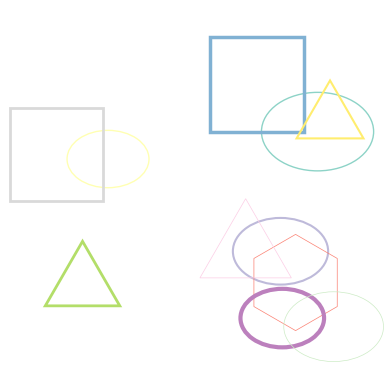[{"shape": "oval", "thickness": 1, "radius": 0.73, "center": [0.825, 0.658]}, {"shape": "oval", "thickness": 1, "radius": 0.53, "center": [0.281, 0.587]}, {"shape": "oval", "thickness": 1.5, "radius": 0.62, "center": [0.729, 0.347]}, {"shape": "hexagon", "thickness": 0.5, "radius": 0.62, "center": [0.768, 0.266]}, {"shape": "square", "thickness": 2.5, "radius": 0.61, "center": [0.667, 0.781]}, {"shape": "triangle", "thickness": 2, "radius": 0.56, "center": [0.214, 0.261]}, {"shape": "triangle", "thickness": 0.5, "radius": 0.69, "center": [0.638, 0.347]}, {"shape": "square", "thickness": 2, "radius": 0.6, "center": [0.147, 0.599]}, {"shape": "oval", "thickness": 3, "radius": 0.54, "center": [0.733, 0.174]}, {"shape": "oval", "thickness": 0.5, "radius": 0.65, "center": [0.867, 0.151]}, {"shape": "triangle", "thickness": 1.5, "radius": 0.5, "center": [0.857, 0.691]}]